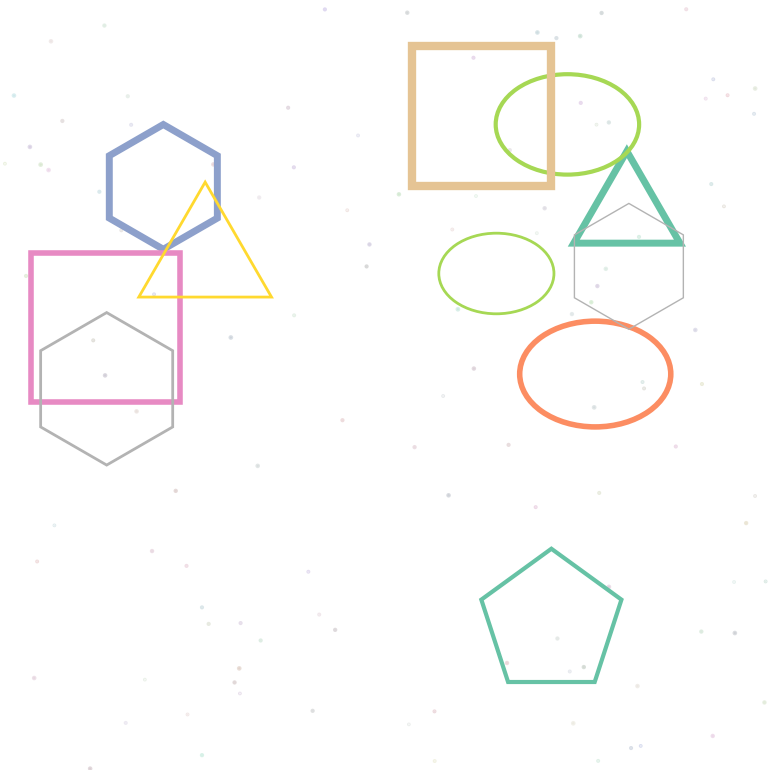[{"shape": "pentagon", "thickness": 1.5, "radius": 0.48, "center": [0.716, 0.192]}, {"shape": "triangle", "thickness": 2.5, "radius": 0.4, "center": [0.814, 0.724]}, {"shape": "oval", "thickness": 2, "radius": 0.49, "center": [0.773, 0.514]}, {"shape": "hexagon", "thickness": 2.5, "radius": 0.41, "center": [0.212, 0.757]}, {"shape": "square", "thickness": 2, "radius": 0.48, "center": [0.137, 0.575]}, {"shape": "oval", "thickness": 1, "radius": 0.37, "center": [0.645, 0.645]}, {"shape": "oval", "thickness": 1.5, "radius": 0.47, "center": [0.737, 0.838]}, {"shape": "triangle", "thickness": 1, "radius": 0.5, "center": [0.266, 0.664]}, {"shape": "square", "thickness": 3, "radius": 0.45, "center": [0.625, 0.849]}, {"shape": "hexagon", "thickness": 0.5, "radius": 0.41, "center": [0.817, 0.654]}, {"shape": "hexagon", "thickness": 1, "radius": 0.5, "center": [0.139, 0.495]}]